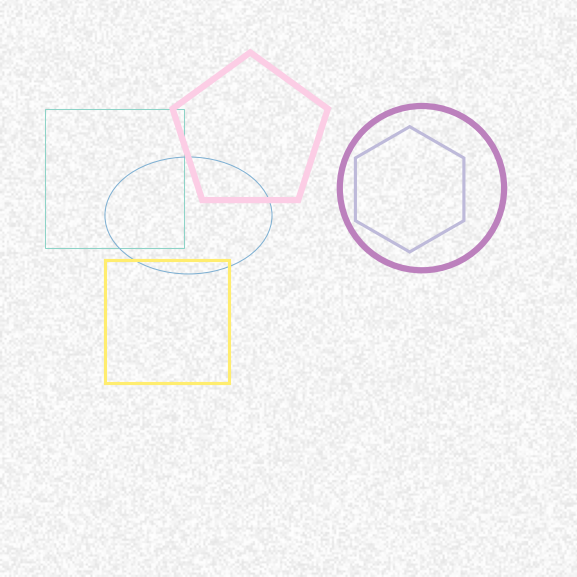[{"shape": "square", "thickness": 0.5, "radius": 0.6, "center": [0.198, 0.69]}, {"shape": "hexagon", "thickness": 1.5, "radius": 0.54, "center": [0.709, 0.671]}, {"shape": "oval", "thickness": 0.5, "radius": 0.72, "center": [0.326, 0.626]}, {"shape": "pentagon", "thickness": 3, "radius": 0.71, "center": [0.433, 0.767]}, {"shape": "circle", "thickness": 3, "radius": 0.71, "center": [0.731, 0.673]}, {"shape": "square", "thickness": 1.5, "radius": 0.53, "center": [0.289, 0.443]}]